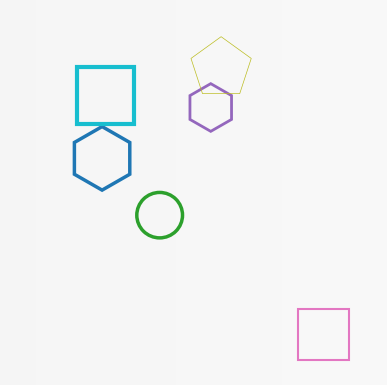[{"shape": "hexagon", "thickness": 2.5, "radius": 0.41, "center": [0.263, 0.589]}, {"shape": "circle", "thickness": 2.5, "radius": 0.29, "center": [0.412, 0.441]}, {"shape": "hexagon", "thickness": 2, "radius": 0.31, "center": [0.544, 0.721]}, {"shape": "square", "thickness": 1.5, "radius": 0.33, "center": [0.834, 0.131]}, {"shape": "pentagon", "thickness": 0.5, "radius": 0.41, "center": [0.571, 0.823]}, {"shape": "square", "thickness": 3, "radius": 0.37, "center": [0.273, 0.752]}]